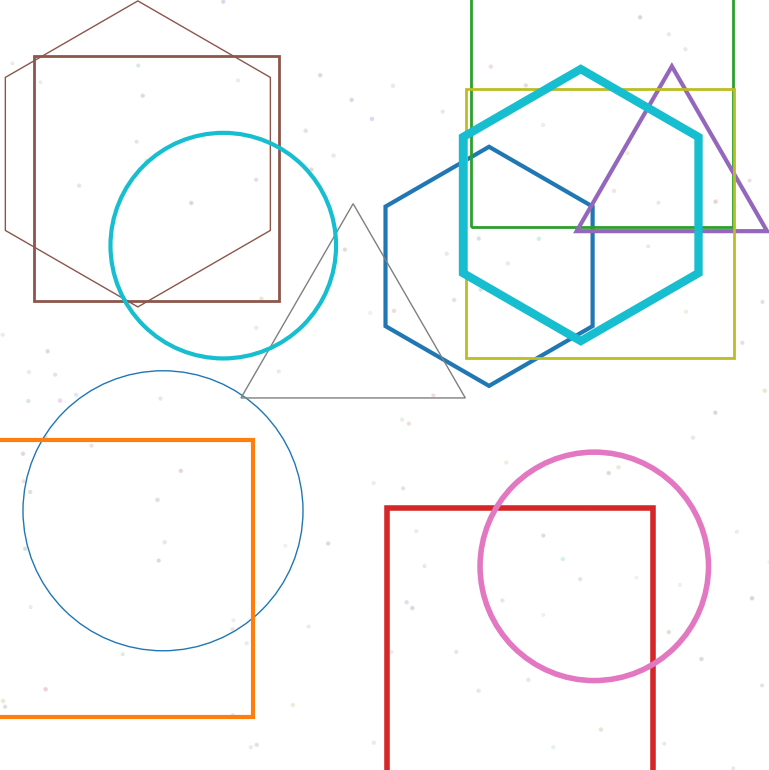[{"shape": "hexagon", "thickness": 1.5, "radius": 0.78, "center": [0.635, 0.654]}, {"shape": "circle", "thickness": 0.5, "radius": 0.91, "center": [0.212, 0.337]}, {"shape": "square", "thickness": 1.5, "radius": 0.9, "center": [0.149, 0.248]}, {"shape": "square", "thickness": 1, "radius": 0.85, "center": [0.782, 0.876]}, {"shape": "square", "thickness": 2, "radius": 0.86, "center": [0.675, 0.168]}, {"shape": "triangle", "thickness": 1.5, "radius": 0.71, "center": [0.873, 0.771]}, {"shape": "square", "thickness": 1, "radius": 0.79, "center": [0.203, 0.769]}, {"shape": "hexagon", "thickness": 0.5, "radius": 0.99, "center": [0.179, 0.8]}, {"shape": "circle", "thickness": 2, "radius": 0.74, "center": [0.772, 0.264]}, {"shape": "triangle", "thickness": 0.5, "radius": 0.84, "center": [0.459, 0.567]}, {"shape": "square", "thickness": 1, "radius": 0.87, "center": [0.779, 0.71]}, {"shape": "circle", "thickness": 1.5, "radius": 0.73, "center": [0.29, 0.681]}, {"shape": "hexagon", "thickness": 3, "radius": 0.88, "center": [0.754, 0.734]}]